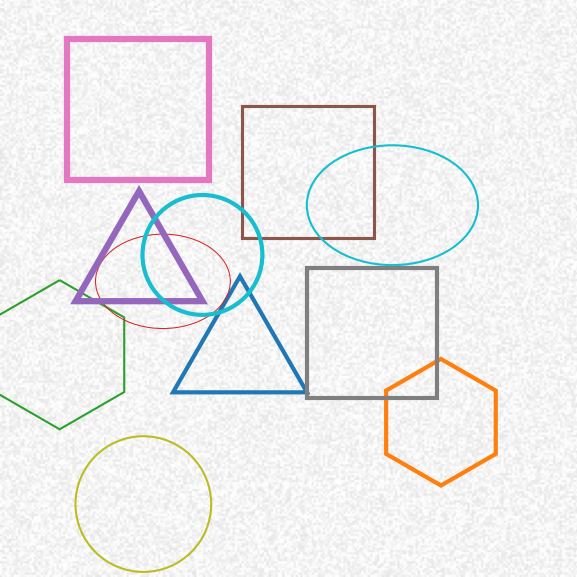[{"shape": "triangle", "thickness": 2, "radius": 0.67, "center": [0.416, 0.387]}, {"shape": "hexagon", "thickness": 2, "radius": 0.55, "center": [0.764, 0.268]}, {"shape": "hexagon", "thickness": 1, "radius": 0.65, "center": [0.103, 0.385]}, {"shape": "oval", "thickness": 0.5, "radius": 0.58, "center": [0.282, 0.512]}, {"shape": "triangle", "thickness": 3, "radius": 0.63, "center": [0.241, 0.541]}, {"shape": "square", "thickness": 1.5, "radius": 0.57, "center": [0.533, 0.701]}, {"shape": "square", "thickness": 3, "radius": 0.61, "center": [0.239, 0.81]}, {"shape": "square", "thickness": 2, "radius": 0.56, "center": [0.644, 0.422]}, {"shape": "circle", "thickness": 1, "radius": 0.59, "center": [0.248, 0.126]}, {"shape": "oval", "thickness": 1, "radius": 0.74, "center": [0.68, 0.644]}, {"shape": "circle", "thickness": 2, "radius": 0.52, "center": [0.351, 0.558]}]